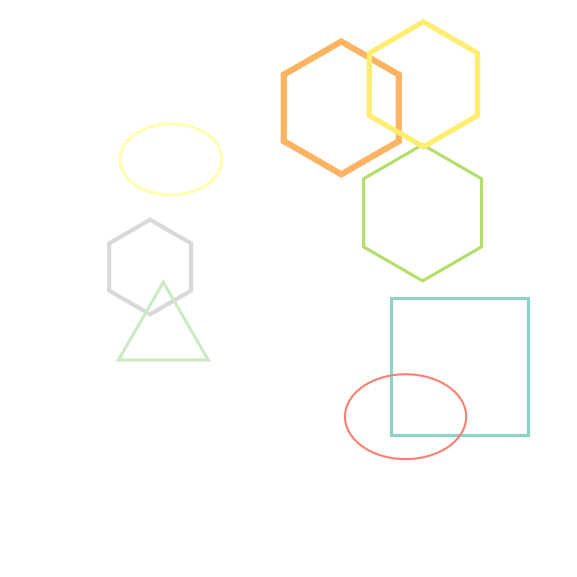[{"shape": "square", "thickness": 1.5, "radius": 0.59, "center": [0.795, 0.365]}, {"shape": "oval", "thickness": 1.5, "radius": 0.44, "center": [0.296, 0.723]}, {"shape": "oval", "thickness": 1, "radius": 0.52, "center": [0.702, 0.278]}, {"shape": "hexagon", "thickness": 3, "radius": 0.58, "center": [0.591, 0.812]}, {"shape": "hexagon", "thickness": 1.5, "radius": 0.59, "center": [0.732, 0.631]}, {"shape": "hexagon", "thickness": 2, "radius": 0.41, "center": [0.26, 0.537]}, {"shape": "triangle", "thickness": 1.5, "radius": 0.45, "center": [0.283, 0.421]}, {"shape": "hexagon", "thickness": 2.5, "radius": 0.54, "center": [0.733, 0.853]}]